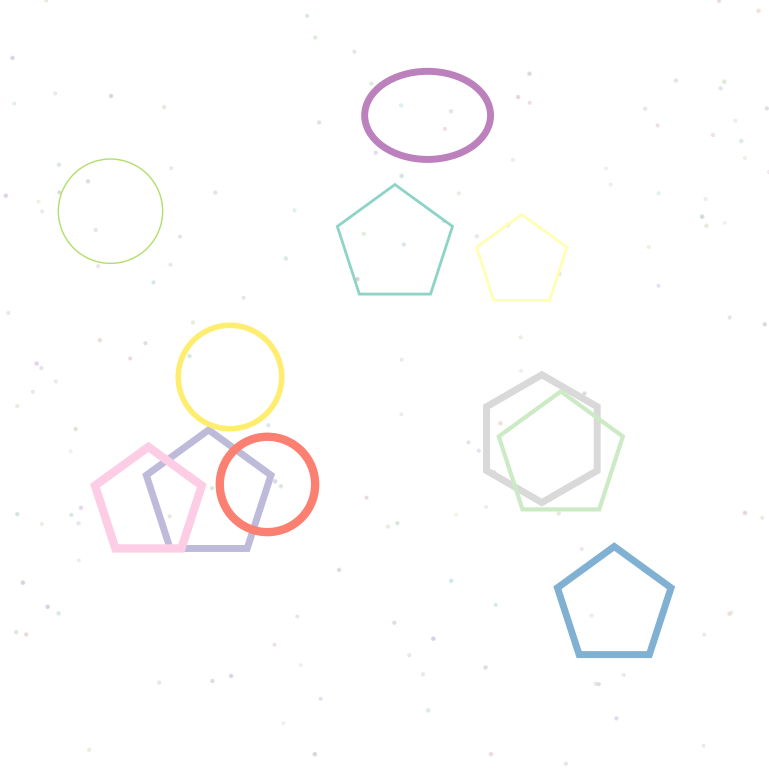[{"shape": "pentagon", "thickness": 1, "radius": 0.39, "center": [0.513, 0.682]}, {"shape": "pentagon", "thickness": 1, "radius": 0.31, "center": [0.678, 0.66]}, {"shape": "pentagon", "thickness": 2.5, "radius": 0.43, "center": [0.271, 0.357]}, {"shape": "circle", "thickness": 3, "radius": 0.31, "center": [0.347, 0.371]}, {"shape": "pentagon", "thickness": 2.5, "radius": 0.39, "center": [0.798, 0.213]}, {"shape": "circle", "thickness": 0.5, "radius": 0.34, "center": [0.143, 0.726]}, {"shape": "pentagon", "thickness": 3, "radius": 0.36, "center": [0.193, 0.347]}, {"shape": "hexagon", "thickness": 2.5, "radius": 0.41, "center": [0.704, 0.43]}, {"shape": "oval", "thickness": 2.5, "radius": 0.41, "center": [0.555, 0.85]}, {"shape": "pentagon", "thickness": 1.5, "radius": 0.42, "center": [0.728, 0.407]}, {"shape": "circle", "thickness": 2, "radius": 0.34, "center": [0.299, 0.51]}]